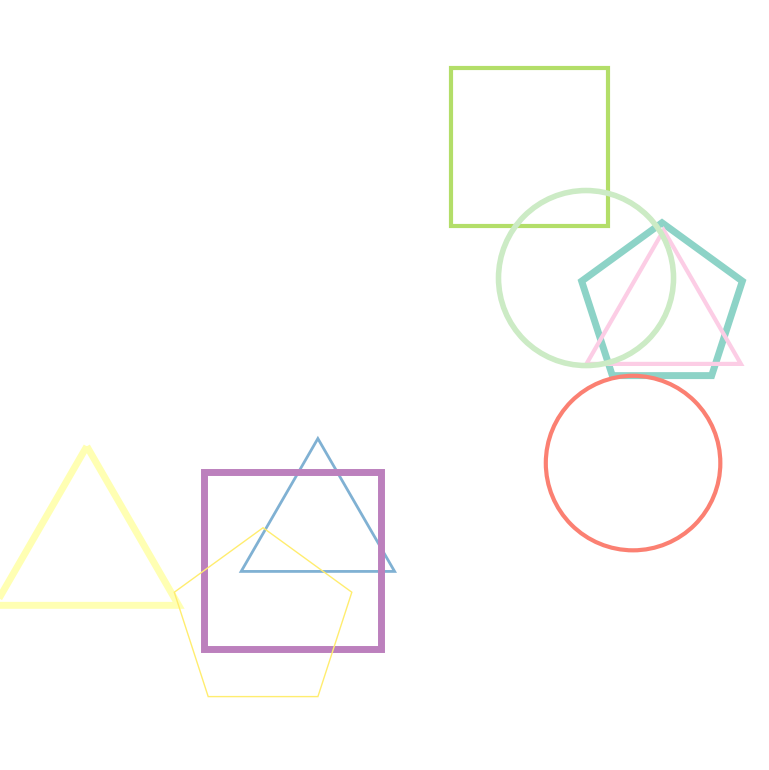[{"shape": "pentagon", "thickness": 2.5, "radius": 0.55, "center": [0.86, 0.601]}, {"shape": "triangle", "thickness": 2.5, "radius": 0.69, "center": [0.113, 0.283]}, {"shape": "circle", "thickness": 1.5, "radius": 0.57, "center": [0.822, 0.399]}, {"shape": "triangle", "thickness": 1, "radius": 0.58, "center": [0.413, 0.315]}, {"shape": "square", "thickness": 1.5, "radius": 0.51, "center": [0.687, 0.809]}, {"shape": "triangle", "thickness": 1.5, "radius": 0.58, "center": [0.862, 0.585]}, {"shape": "square", "thickness": 2.5, "radius": 0.58, "center": [0.38, 0.272]}, {"shape": "circle", "thickness": 2, "radius": 0.57, "center": [0.761, 0.639]}, {"shape": "pentagon", "thickness": 0.5, "radius": 0.61, "center": [0.342, 0.193]}]